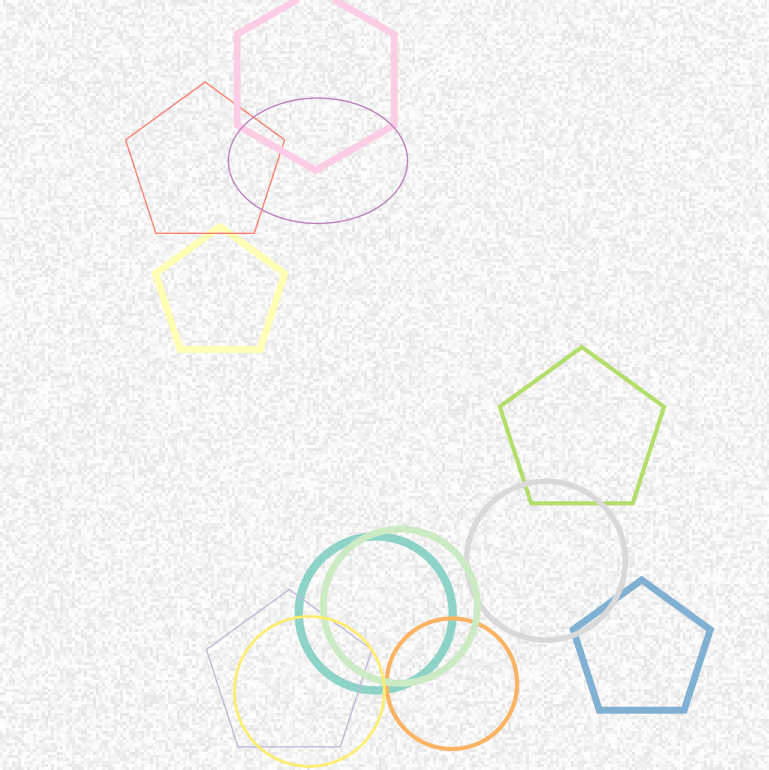[{"shape": "circle", "thickness": 3, "radius": 0.5, "center": [0.488, 0.203]}, {"shape": "pentagon", "thickness": 2.5, "radius": 0.44, "center": [0.286, 0.618]}, {"shape": "pentagon", "thickness": 0.5, "radius": 0.56, "center": [0.376, 0.121]}, {"shape": "pentagon", "thickness": 0.5, "radius": 0.54, "center": [0.266, 0.785]}, {"shape": "pentagon", "thickness": 2.5, "radius": 0.47, "center": [0.833, 0.153]}, {"shape": "circle", "thickness": 1.5, "radius": 0.42, "center": [0.587, 0.112]}, {"shape": "pentagon", "thickness": 1.5, "radius": 0.56, "center": [0.756, 0.437]}, {"shape": "hexagon", "thickness": 2.5, "radius": 0.59, "center": [0.41, 0.897]}, {"shape": "circle", "thickness": 2, "radius": 0.52, "center": [0.709, 0.272]}, {"shape": "oval", "thickness": 0.5, "radius": 0.58, "center": [0.413, 0.791]}, {"shape": "circle", "thickness": 2.5, "radius": 0.5, "center": [0.52, 0.213]}, {"shape": "circle", "thickness": 1, "radius": 0.49, "center": [0.402, 0.102]}]